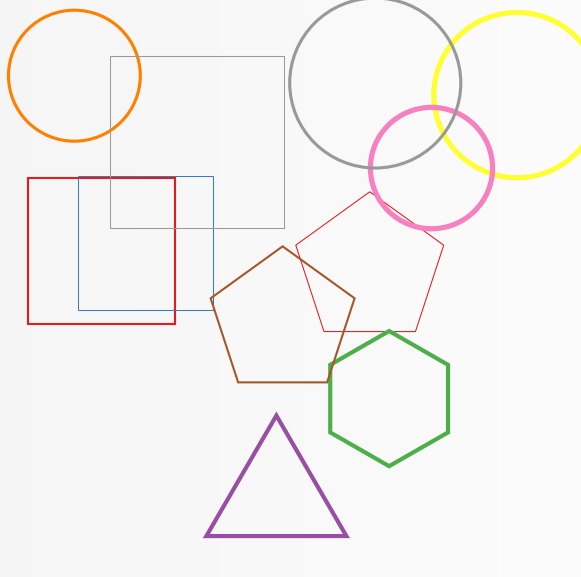[{"shape": "pentagon", "thickness": 0.5, "radius": 0.67, "center": [0.636, 0.533]}, {"shape": "square", "thickness": 1, "radius": 0.63, "center": [0.174, 0.564]}, {"shape": "square", "thickness": 0.5, "radius": 0.58, "center": [0.251, 0.578]}, {"shape": "hexagon", "thickness": 2, "radius": 0.59, "center": [0.669, 0.309]}, {"shape": "triangle", "thickness": 2, "radius": 0.7, "center": [0.475, 0.14]}, {"shape": "circle", "thickness": 1.5, "radius": 0.57, "center": [0.128, 0.868]}, {"shape": "circle", "thickness": 2.5, "radius": 0.72, "center": [0.889, 0.834]}, {"shape": "pentagon", "thickness": 1, "radius": 0.65, "center": [0.486, 0.442]}, {"shape": "circle", "thickness": 2.5, "radius": 0.53, "center": [0.742, 0.708]}, {"shape": "circle", "thickness": 1.5, "radius": 0.74, "center": [0.646, 0.855]}, {"shape": "square", "thickness": 0.5, "radius": 0.75, "center": [0.339, 0.753]}]